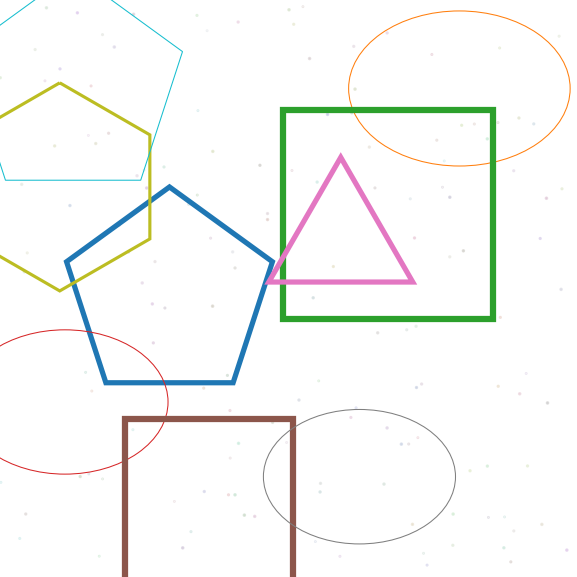[{"shape": "pentagon", "thickness": 2.5, "radius": 0.94, "center": [0.293, 0.488]}, {"shape": "oval", "thickness": 0.5, "radius": 0.96, "center": [0.795, 0.846]}, {"shape": "square", "thickness": 3, "radius": 0.91, "center": [0.672, 0.628]}, {"shape": "oval", "thickness": 0.5, "radius": 0.89, "center": [0.112, 0.303]}, {"shape": "square", "thickness": 3, "radius": 0.73, "center": [0.362, 0.129]}, {"shape": "triangle", "thickness": 2.5, "radius": 0.72, "center": [0.59, 0.583]}, {"shape": "oval", "thickness": 0.5, "radius": 0.83, "center": [0.622, 0.174]}, {"shape": "hexagon", "thickness": 1.5, "radius": 0.9, "center": [0.103, 0.676]}, {"shape": "pentagon", "thickness": 0.5, "radius": 1.0, "center": [0.127, 0.848]}]